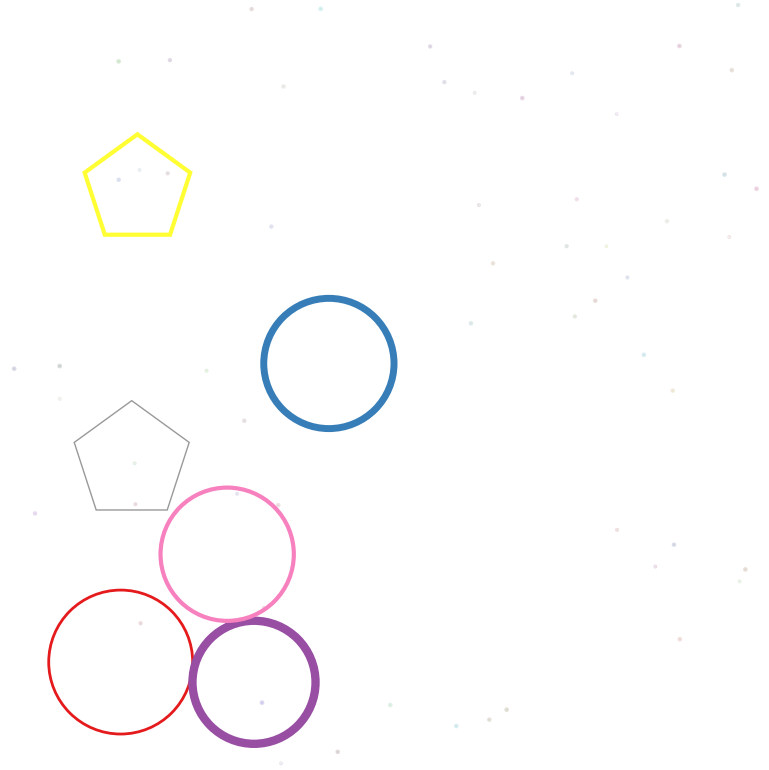[{"shape": "circle", "thickness": 1, "radius": 0.47, "center": [0.157, 0.14]}, {"shape": "circle", "thickness": 2.5, "radius": 0.42, "center": [0.427, 0.528]}, {"shape": "circle", "thickness": 3, "radius": 0.4, "center": [0.33, 0.114]}, {"shape": "pentagon", "thickness": 1.5, "radius": 0.36, "center": [0.178, 0.753]}, {"shape": "circle", "thickness": 1.5, "radius": 0.43, "center": [0.295, 0.28]}, {"shape": "pentagon", "thickness": 0.5, "radius": 0.39, "center": [0.171, 0.401]}]